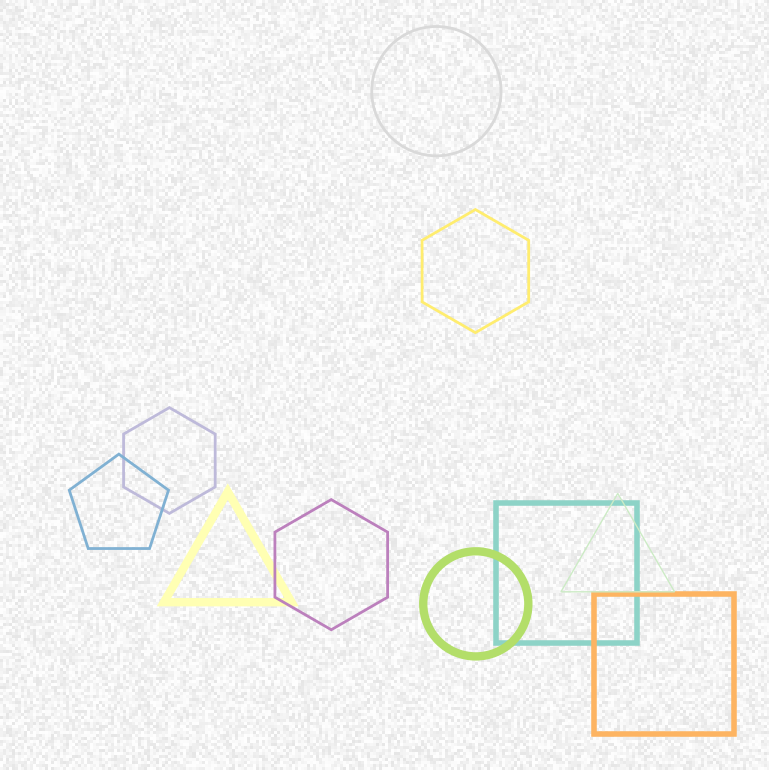[{"shape": "square", "thickness": 2, "radius": 0.46, "center": [0.736, 0.256]}, {"shape": "triangle", "thickness": 3, "radius": 0.48, "center": [0.296, 0.266]}, {"shape": "hexagon", "thickness": 1, "radius": 0.34, "center": [0.22, 0.402]}, {"shape": "pentagon", "thickness": 1, "radius": 0.34, "center": [0.154, 0.342]}, {"shape": "square", "thickness": 2, "radius": 0.45, "center": [0.863, 0.138]}, {"shape": "circle", "thickness": 3, "radius": 0.34, "center": [0.618, 0.216]}, {"shape": "circle", "thickness": 1, "radius": 0.42, "center": [0.567, 0.882]}, {"shape": "hexagon", "thickness": 1, "radius": 0.42, "center": [0.43, 0.267]}, {"shape": "triangle", "thickness": 0.5, "radius": 0.43, "center": [0.802, 0.274]}, {"shape": "hexagon", "thickness": 1, "radius": 0.4, "center": [0.617, 0.648]}]